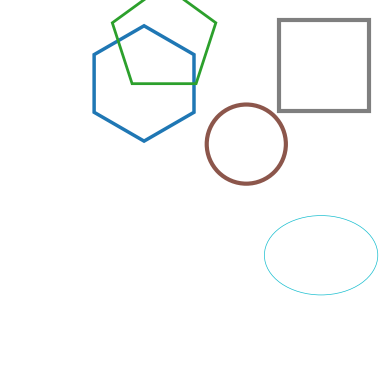[{"shape": "hexagon", "thickness": 2.5, "radius": 0.75, "center": [0.374, 0.783]}, {"shape": "pentagon", "thickness": 2, "radius": 0.71, "center": [0.426, 0.897]}, {"shape": "circle", "thickness": 3, "radius": 0.51, "center": [0.64, 0.626]}, {"shape": "square", "thickness": 3, "radius": 0.59, "center": [0.842, 0.83]}, {"shape": "oval", "thickness": 0.5, "radius": 0.74, "center": [0.834, 0.337]}]